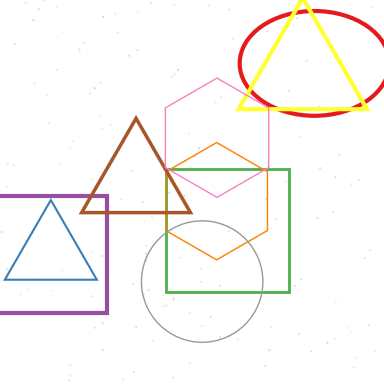[{"shape": "oval", "thickness": 3, "radius": 0.97, "center": [0.817, 0.835]}, {"shape": "triangle", "thickness": 1.5, "radius": 0.69, "center": [0.132, 0.342]}, {"shape": "square", "thickness": 2, "radius": 0.8, "center": [0.592, 0.402]}, {"shape": "square", "thickness": 3, "radius": 0.76, "center": [0.126, 0.339]}, {"shape": "hexagon", "thickness": 1, "radius": 0.76, "center": [0.563, 0.477]}, {"shape": "triangle", "thickness": 3, "radius": 0.96, "center": [0.786, 0.813]}, {"shape": "triangle", "thickness": 2.5, "radius": 0.82, "center": [0.353, 0.529]}, {"shape": "hexagon", "thickness": 1, "radius": 0.77, "center": [0.564, 0.642]}, {"shape": "circle", "thickness": 1, "radius": 0.79, "center": [0.525, 0.269]}]